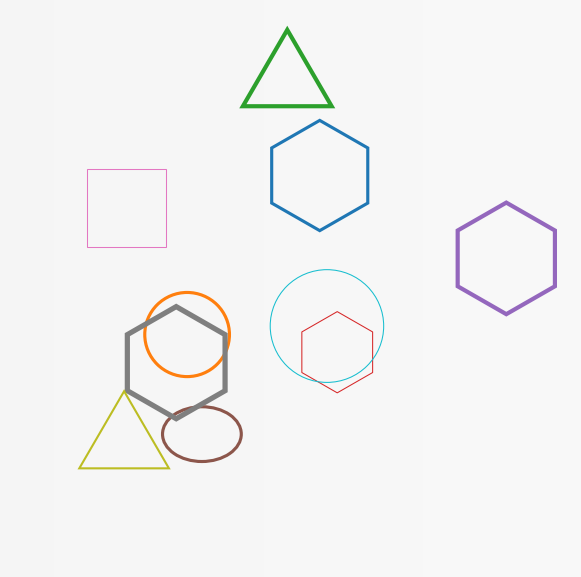[{"shape": "hexagon", "thickness": 1.5, "radius": 0.48, "center": [0.55, 0.695]}, {"shape": "circle", "thickness": 1.5, "radius": 0.36, "center": [0.322, 0.42]}, {"shape": "triangle", "thickness": 2, "radius": 0.44, "center": [0.494, 0.859]}, {"shape": "hexagon", "thickness": 0.5, "radius": 0.35, "center": [0.58, 0.389]}, {"shape": "hexagon", "thickness": 2, "radius": 0.48, "center": [0.871, 0.552]}, {"shape": "oval", "thickness": 1.5, "radius": 0.34, "center": [0.347, 0.247]}, {"shape": "square", "thickness": 0.5, "radius": 0.34, "center": [0.218, 0.639]}, {"shape": "hexagon", "thickness": 2.5, "radius": 0.49, "center": [0.303, 0.371]}, {"shape": "triangle", "thickness": 1, "radius": 0.45, "center": [0.214, 0.233]}, {"shape": "circle", "thickness": 0.5, "radius": 0.49, "center": [0.562, 0.435]}]